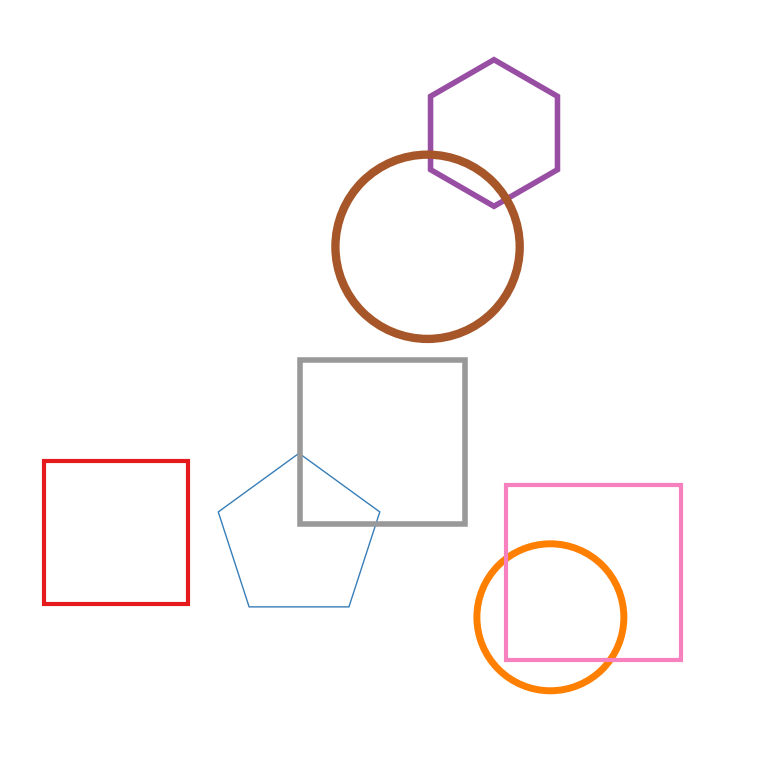[{"shape": "square", "thickness": 1.5, "radius": 0.47, "center": [0.151, 0.308]}, {"shape": "pentagon", "thickness": 0.5, "radius": 0.55, "center": [0.388, 0.301]}, {"shape": "hexagon", "thickness": 2, "radius": 0.48, "center": [0.642, 0.827]}, {"shape": "circle", "thickness": 2.5, "radius": 0.48, "center": [0.715, 0.198]}, {"shape": "circle", "thickness": 3, "radius": 0.6, "center": [0.555, 0.68]}, {"shape": "square", "thickness": 1.5, "radius": 0.57, "center": [0.771, 0.256]}, {"shape": "square", "thickness": 2, "radius": 0.54, "center": [0.497, 0.426]}]